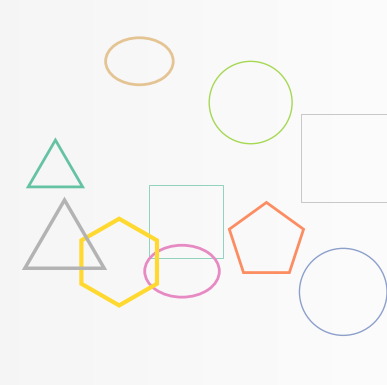[{"shape": "square", "thickness": 0.5, "radius": 0.48, "center": [0.48, 0.425]}, {"shape": "triangle", "thickness": 2, "radius": 0.41, "center": [0.143, 0.555]}, {"shape": "pentagon", "thickness": 2, "radius": 0.5, "center": [0.688, 0.373]}, {"shape": "circle", "thickness": 1, "radius": 0.57, "center": [0.886, 0.242]}, {"shape": "oval", "thickness": 2, "radius": 0.48, "center": [0.47, 0.296]}, {"shape": "circle", "thickness": 1, "radius": 0.53, "center": [0.647, 0.734]}, {"shape": "hexagon", "thickness": 3, "radius": 0.56, "center": [0.308, 0.319]}, {"shape": "oval", "thickness": 2, "radius": 0.44, "center": [0.36, 0.841]}, {"shape": "triangle", "thickness": 2.5, "radius": 0.59, "center": [0.166, 0.362]}, {"shape": "square", "thickness": 0.5, "radius": 0.57, "center": [0.893, 0.589]}]